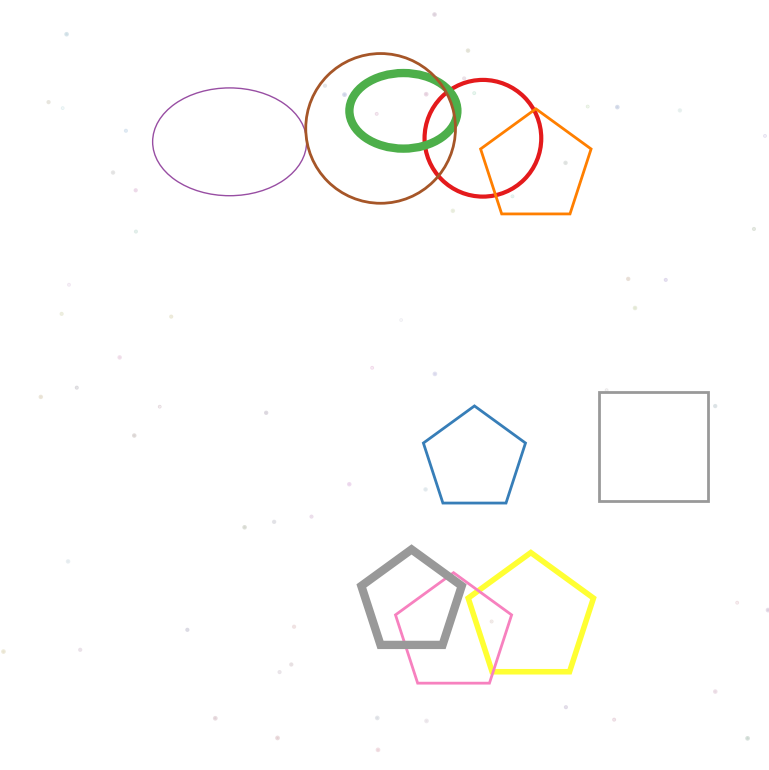[{"shape": "circle", "thickness": 1.5, "radius": 0.38, "center": [0.627, 0.82]}, {"shape": "pentagon", "thickness": 1, "radius": 0.35, "center": [0.616, 0.403]}, {"shape": "oval", "thickness": 3, "radius": 0.35, "center": [0.524, 0.856]}, {"shape": "oval", "thickness": 0.5, "radius": 0.5, "center": [0.298, 0.816]}, {"shape": "pentagon", "thickness": 1, "radius": 0.38, "center": [0.696, 0.783]}, {"shape": "pentagon", "thickness": 2, "radius": 0.43, "center": [0.689, 0.197]}, {"shape": "circle", "thickness": 1, "radius": 0.49, "center": [0.494, 0.833]}, {"shape": "pentagon", "thickness": 1, "radius": 0.4, "center": [0.589, 0.177]}, {"shape": "square", "thickness": 1, "radius": 0.35, "center": [0.849, 0.42]}, {"shape": "pentagon", "thickness": 3, "radius": 0.34, "center": [0.534, 0.218]}]